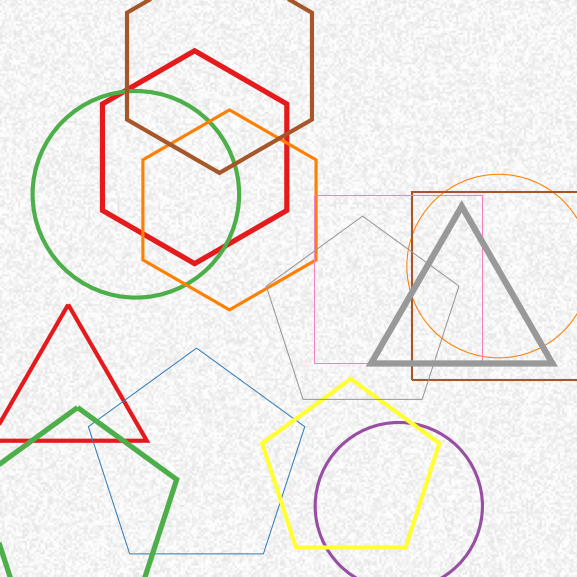[{"shape": "triangle", "thickness": 2, "radius": 0.79, "center": [0.118, 0.315]}, {"shape": "hexagon", "thickness": 2.5, "radius": 0.92, "center": [0.337, 0.727]}, {"shape": "pentagon", "thickness": 0.5, "radius": 0.98, "center": [0.34, 0.199]}, {"shape": "circle", "thickness": 2, "radius": 0.89, "center": [0.235, 0.663]}, {"shape": "pentagon", "thickness": 2.5, "radius": 0.9, "center": [0.134, 0.113]}, {"shape": "circle", "thickness": 1.5, "radius": 0.72, "center": [0.691, 0.123]}, {"shape": "circle", "thickness": 0.5, "radius": 0.79, "center": [0.863, 0.538]}, {"shape": "hexagon", "thickness": 1.5, "radius": 0.87, "center": [0.397, 0.636]}, {"shape": "pentagon", "thickness": 2, "radius": 0.81, "center": [0.607, 0.182]}, {"shape": "square", "thickness": 1, "radius": 0.81, "center": [0.876, 0.503]}, {"shape": "hexagon", "thickness": 2, "radius": 0.92, "center": [0.38, 0.885]}, {"shape": "square", "thickness": 0.5, "radius": 0.73, "center": [0.689, 0.516]}, {"shape": "pentagon", "thickness": 0.5, "radius": 0.88, "center": [0.628, 0.45]}, {"shape": "triangle", "thickness": 3, "radius": 0.91, "center": [0.8, 0.46]}]